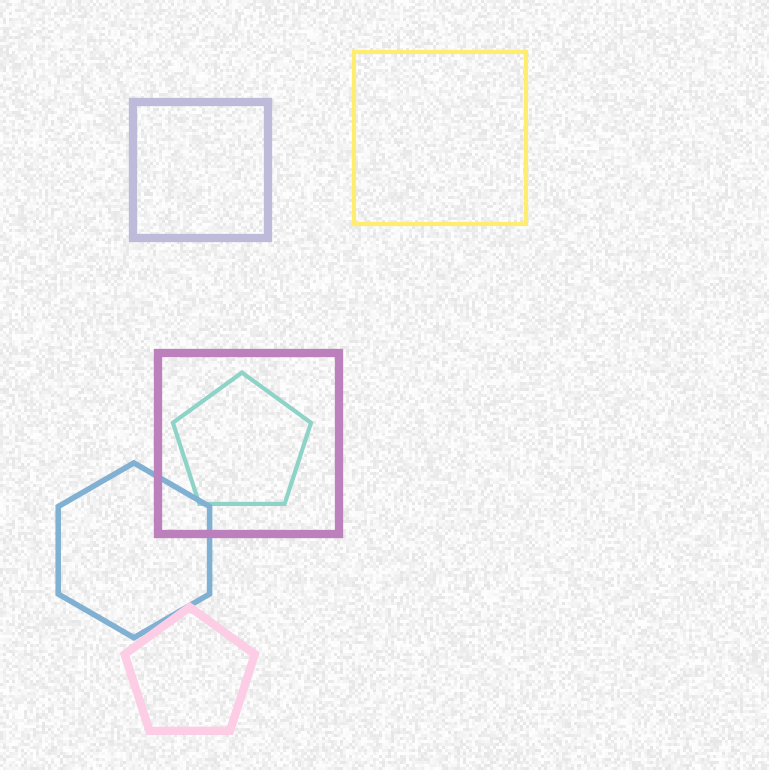[{"shape": "pentagon", "thickness": 1.5, "radius": 0.47, "center": [0.314, 0.422]}, {"shape": "square", "thickness": 3, "radius": 0.44, "center": [0.26, 0.779]}, {"shape": "hexagon", "thickness": 2, "radius": 0.57, "center": [0.174, 0.285]}, {"shape": "pentagon", "thickness": 3, "radius": 0.44, "center": [0.246, 0.123]}, {"shape": "square", "thickness": 3, "radius": 0.59, "center": [0.323, 0.424]}, {"shape": "square", "thickness": 1.5, "radius": 0.56, "center": [0.571, 0.821]}]